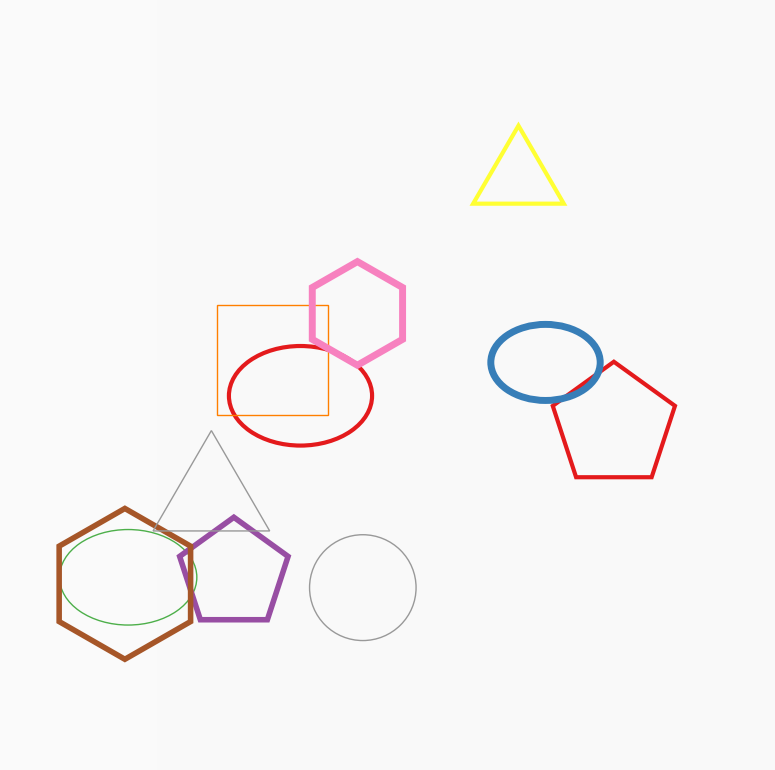[{"shape": "pentagon", "thickness": 1.5, "radius": 0.41, "center": [0.792, 0.447]}, {"shape": "oval", "thickness": 1.5, "radius": 0.46, "center": [0.388, 0.486]}, {"shape": "oval", "thickness": 2.5, "radius": 0.35, "center": [0.704, 0.529]}, {"shape": "oval", "thickness": 0.5, "radius": 0.44, "center": [0.165, 0.25]}, {"shape": "pentagon", "thickness": 2, "radius": 0.37, "center": [0.302, 0.255]}, {"shape": "square", "thickness": 0.5, "radius": 0.36, "center": [0.352, 0.533]}, {"shape": "triangle", "thickness": 1.5, "radius": 0.34, "center": [0.669, 0.769]}, {"shape": "hexagon", "thickness": 2, "radius": 0.49, "center": [0.161, 0.242]}, {"shape": "hexagon", "thickness": 2.5, "radius": 0.34, "center": [0.461, 0.593]}, {"shape": "circle", "thickness": 0.5, "radius": 0.34, "center": [0.468, 0.237]}, {"shape": "triangle", "thickness": 0.5, "radius": 0.43, "center": [0.273, 0.354]}]